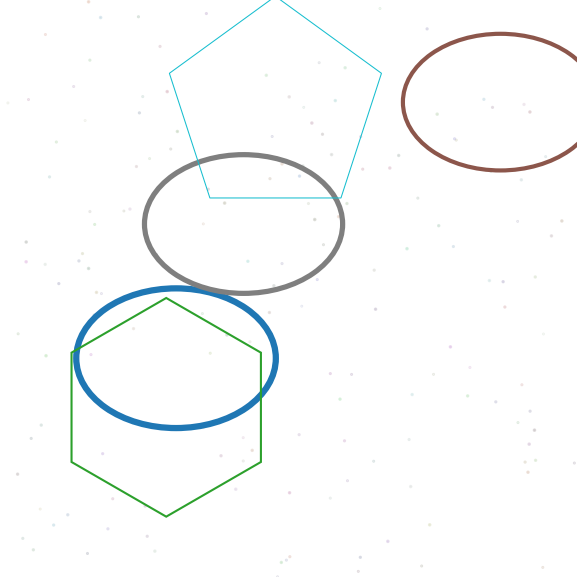[{"shape": "oval", "thickness": 3, "radius": 0.86, "center": [0.305, 0.379]}, {"shape": "hexagon", "thickness": 1, "radius": 0.95, "center": [0.288, 0.294]}, {"shape": "oval", "thickness": 2, "radius": 0.85, "center": [0.867, 0.822]}, {"shape": "oval", "thickness": 2.5, "radius": 0.86, "center": [0.422, 0.611]}, {"shape": "pentagon", "thickness": 0.5, "radius": 0.97, "center": [0.477, 0.813]}]